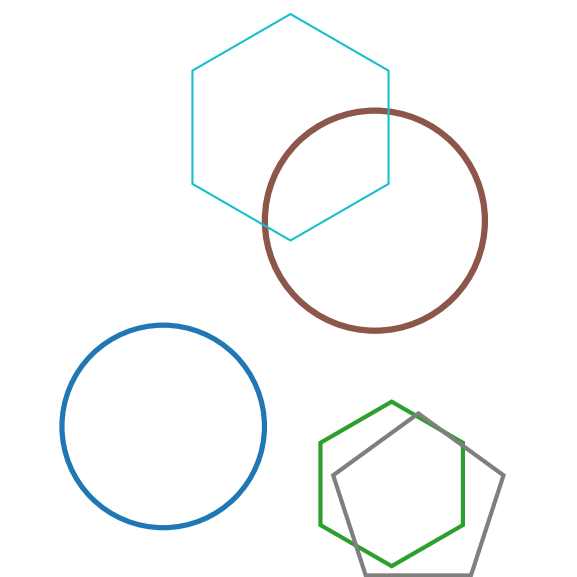[{"shape": "circle", "thickness": 2.5, "radius": 0.88, "center": [0.283, 0.261]}, {"shape": "hexagon", "thickness": 2, "radius": 0.71, "center": [0.678, 0.161]}, {"shape": "circle", "thickness": 3, "radius": 0.95, "center": [0.649, 0.617]}, {"shape": "pentagon", "thickness": 2, "radius": 0.78, "center": [0.724, 0.128]}, {"shape": "hexagon", "thickness": 1, "radius": 0.98, "center": [0.503, 0.779]}]